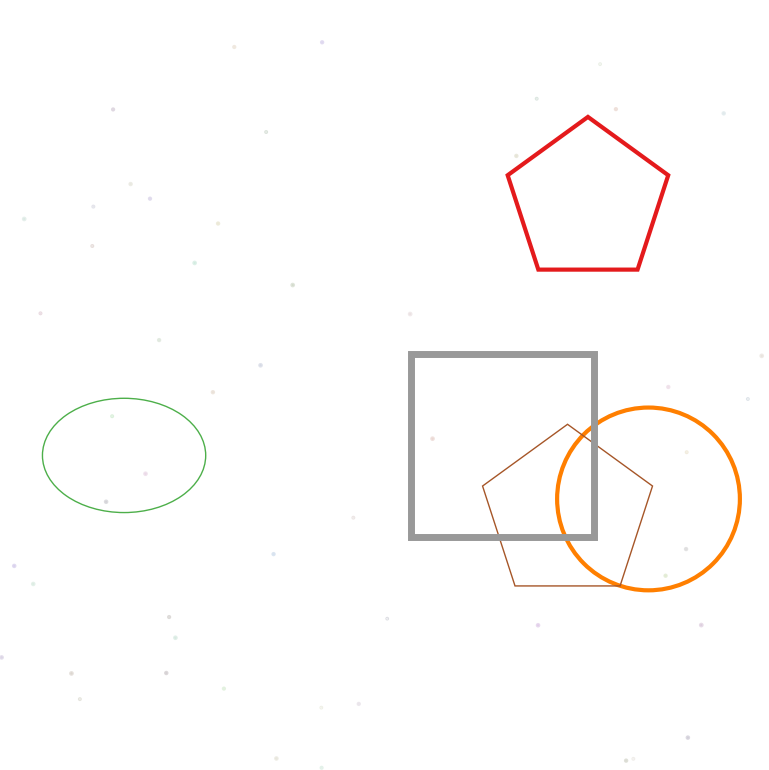[{"shape": "pentagon", "thickness": 1.5, "radius": 0.55, "center": [0.764, 0.739]}, {"shape": "oval", "thickness": 0.5, "radius": 0.53, "center": [0.161, 0.409]}, {"shape": "circle", "thickness": 1.5, "radius": 0.59, "center": [0.842, 0.352]}, {"shape": "pentagon", "thickness": 0.5, "radius": 0.58, "center": [0.737, 0.333]}, {"shape": "square", "thickness": 2.5, "radius": 0.6, "center": [0.652, 0.422]}]